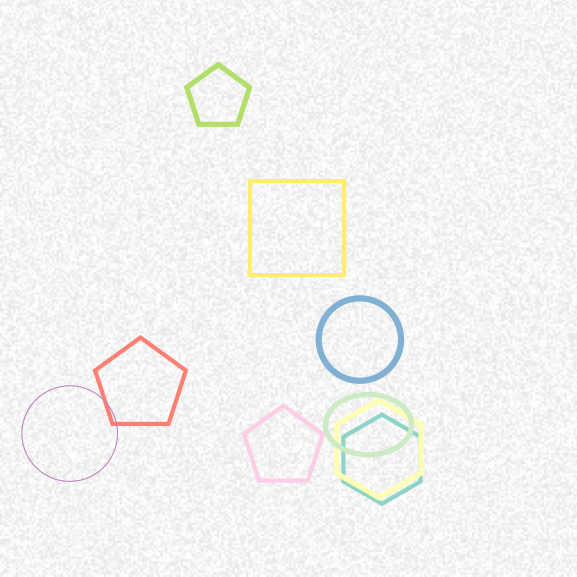[{"shape": "hexagon", "thickness": 2, "radius": 0.39, "center": [0.661, 0.204]}, {"shape": "hexagon", "thickness": 2.5, "radius": 0.42, "center": [0.656, 0.222]}, {"shape": "pentagon", "thickness": 2, "radius": 0.41, "center": [0.243, 0.332]}, {"shape": "circle", "thickness": 3, "radius": 0.36, "center": [0.623, 0.411]}, {"shape": "pentagon", "thickness": 2.5, "radius": 0.29, "center": [0.378, 0.83]}, {"shape": "pentagon", "thickness": 2, "radius": 0.36, "center": [0.491, 0.225]}, {"shape": "circle", "thickness": 0.5, "radius": 0.41, "center": [0.121, 0.248]}, {"shape": "oval", "thickness": 2.5, "radius": 0.37, "center": [0.638, 0.264]}, {"shape": "square", "thickness": 2, "radius": 0.41, "center": [0.514, 0.605]}]